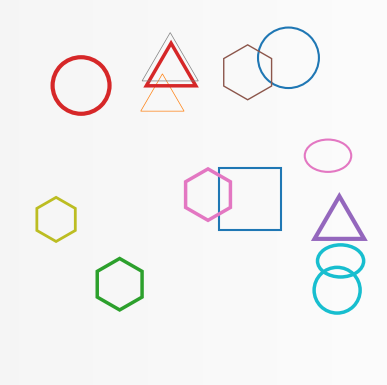[{"shape": "square", "thickness": 1.5, "radius": 0.4, "center": [0.645, 0.484]}, {"shape": "circle", "thickness": 1.5, "radius": 0.39, "center": [0.744, 0.85]}, {"shape": "triangle", "thickness": 0.5, "radius": 0.32, "center": [0.419, 0.744]}, {"shape": "hexagon", "thickness": 2.5, "radius": 0.33, "center": [0.309, 0.262]}, {"shape": "circle", "thickness": 3, "radius": 0.37, "center": [0.209, 0.778]}, {"shape": "triangle", "thickness": 2.5, "radius": 0.37, "center": [0.441, 0.814]}, {"shape": "triangle", "thickness": 3, "radius": 0.37, "center": [0.876, 0.417]}, {"shape": "hexagon", "thickness": 1, "radius": 0.36, "center": [0.639, 0.812]}, {"shape": "oval", "thickness": 1.5, "radius": 0.3, "center": [0.846, 0.596]}, {"shape": "hexagon", "thickness": 2.5, "radius": 0.33, "center": [0.537, 0.495]}, {"shape": "triangle", "thickness": 0.5, "radius": 0.42, "center": [0.439, 0.832]}, {"shape": "hexagon", "thickness": 2, "radius": 0.29, "center": [0.145, 0.43]}, {"shape": "circle", "thickness": 2.5, "radius": 0.3, "center": [0.87, 0.246]}, {"shape": "oval", "thickness": 2.5, "radius": 0.3, "center": [0.879, 0.322]}]